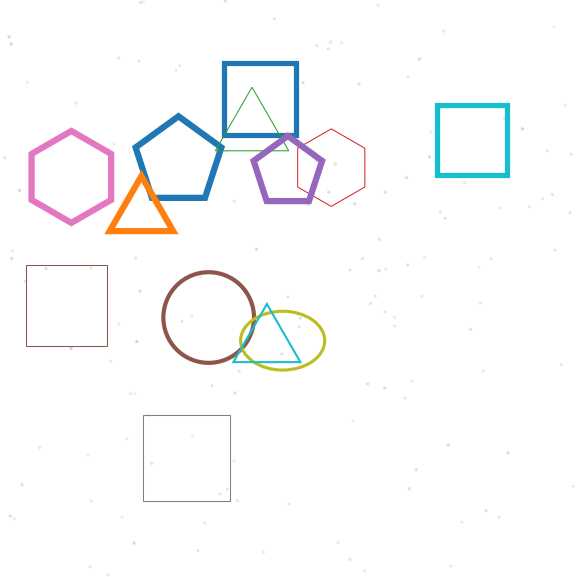[{"shape": "pentagon", "thickness": 3, "radius": 0.39, "center": [0.309, 0.72]}, {"shape": "square", "thickness": 2.5, "radius": 0.31, "center": [0.451, 0.827]}, {"shape": "triangle", "thickness": 3, "radius": 0.32, "center": [0.245, 0.631]}, {"shape": "triangle", "thickness": 0.5, "radius": 0.37, "center": [0.436, 0.775]}, {"shape": "hexagon", "thickness": 0.5, "radius": 0.34, "center": [0.574, 0.709]}, {"shape": "pentagon", "thickness": 3, "radius": 0.31, "center": [0.498, 0.701]}, {"shape": "square", "thickness": 0.5, "radius": 0.35, "center": [0.116, 0.471]}, {"shape": "circle", "thickness": 2, "radius": 0.39, "center": [0.361, 0.449]}, {"shape": "hexagon", "thickness": 3, "radius": 0.4, "center": [0.124, 0.693]}, {"shape": "square", "thickness": 0.5, "radius": 0.37, "center": [0.323, 0.205]}, {"shape": "oval", "thickness": 1.5, "radius": 0.36, "center": [0.489, 0.409]}, {"shape": "triangle", "thickness": 1, "radius": 0.34, "center": [0.462, 0.406]}, {"shape": "square", "thickness": 2.5, "radius": 0.3, "center": [0.817, 0.757]}]